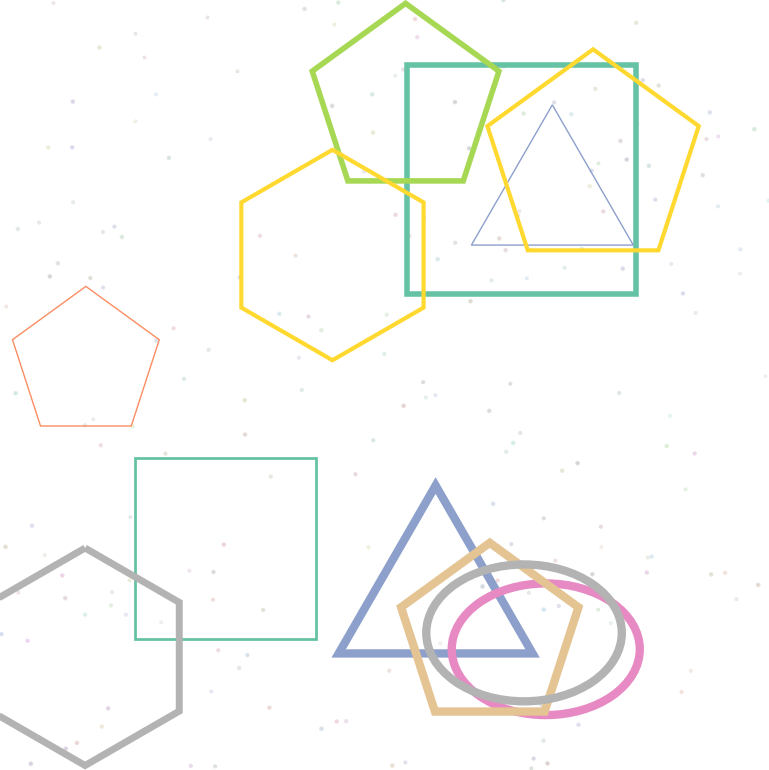[{"shape": "square", "thickness": 2, "radius": 0.74, "center": [0.677, 0.767]}, {"shape": "square", "thickness": 1, "radius": 0.59, "center": [0.293, 0.288]}, {"shape": "pentagon", "thickness": 0.5, "radius": 0.5, "center": [0.112, 0.528]}, {"shape": "triangle", "thickness": 3, "radius": 0.73, "center": [0.566, 0.224]}, {"shape": "triangle", "thickness": 0.5, "radius": 0.61, "center": [0.717, 0.742]}, {"shape": "oval", "thickness": 3, "radius": 0.61, "center": [0.709, 0.157]}, {"shape": "pentagon", "thickness": 2, "radius": 0.64, "center": [0.527, 0.868]}, {"shape": "pentagon", "thickness": 1.5, "radius": 0.72, "center": [0.77, 0.792]}, {"shape": "hexagon", "thickness": 1.5, "radius": 0.68, "center": [0.432, 0.669]}, {"shape": "pentagon", "thickness": 3, "radius": 0.61, "center": [0.636, 0.174]}, {"shape": "hexagon", "thickness": 2.5, "radius": 0.71, "center": [0.11, 0.147]}, {"shape": "oval", "thickness": 3, "radius": 0.63, "center": [0.681, 0.178]}]